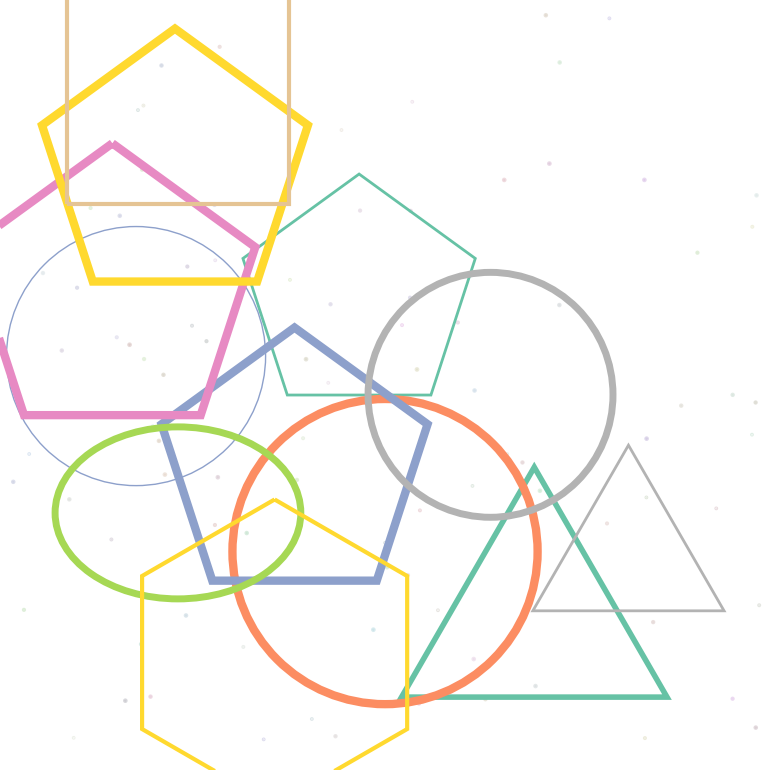[{"shape": "pentagon", "thickness": 1, "radius": 0.79, "center": [0.466, 0.615]}, {"shape": "triangle", "thickness": 2, "radius": 1.0, "center": [0.694, 0.194]}, {"shape": "circle", "thickness": 3, "radius": 0.99, "center": [0.5, 0.284]}, {"shape": "pentagon", "thickness": 3, "radius": 0.91, "center": [0.382, 0.393]}, {"shape": "circle", "thickness": 0.5, "radius": 0.84, "center": [0.177, 0.538]}, {"shape": "pentagon", "thickness": 3, "radius": 0.98, "center": [0.146, 0.619]}, {"shape": "oval", "thickness": 2.5, "radius": 0.8, "center": [0.231, 0.334]}, {"shape": "hexagon", "thickness": 1.5, "radius": 0.99, "center": [0.357, 0.153]}, {"shape": "pentagon", "thickness": 3, "radius": 0.91, "center": [0.227, 0.781]}, {"shape": "square", "thickness": 1.5, "radius": 0.72, "center": [0.231, 0.878]}, {"shape": "triangle", "thickness": 1, "radius": 0.72, "center": [0.816, 0.278]}, {"shape": "circle", "thickness": 2.5, "radius": 0.8, "center": [0.637, 0.487]}]